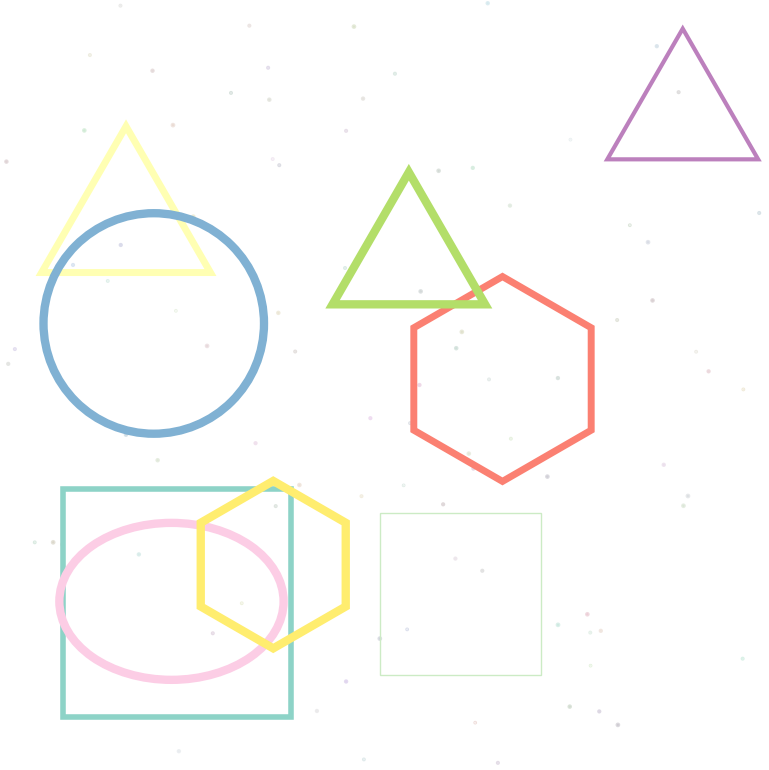[{"shape": "square", "thickness": 2, "radius": 0.74, "center": [0.23, 0.217]}, {"shape": "triangle", "thickness": 2.5, "radius": 0.63, "center": [0.164, 0.709]}, {"shape": "hexagon", "thickness": 2.5, "radius": 0.67, "center": [0.653, 0.508]}, {"shape": "circle", "thickness": 3, "radius": 0.72, "center": [0.2, 0.58]}, {"shape": "triangle", "thickness": 3, "radius": 0.57, "center": [0.531, 0.662]}, {"shape": "oval", "thickness": 3, "radius": 0.73, "center": [0.223, 0.219]}, {"shape": "triangle", "thickness": 1.5, "radius": 0.57, "center": [0.887, 0.85]}, {"shape": "square", "thickness": 0.5, "radius": 0.52, "center": [0.598, 0.229]}, {"shape": "hexagon", "thickness": 3, "radius": 0.54, "center": [0.355, 0.267]}]